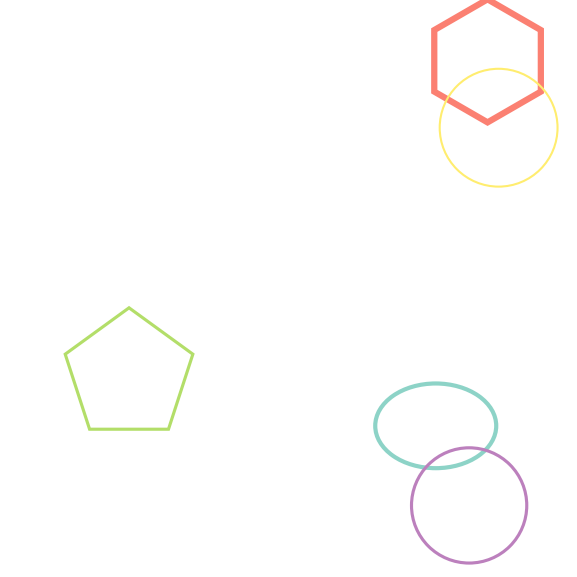[{"shape": "oval", "thickness": 2, "radius": 0.52, "center": [0.755, 0.262]}, {"shape": "hexagon", "thickness": 3, "radius": 0.53, "center": [0.844, 0.894]}, {"shape": "pentagon", "thickness": 1.5, "radius": 0.58, "center": [0.223, 0.35]}, {"shape": "circle", "thickness": 1.5, "radius": 0.5, "center": [0.812, 0.124]}, {"shape": "circle", "thickness": 1, "radius": 0.51, "center": [0.863, 0.778]}]